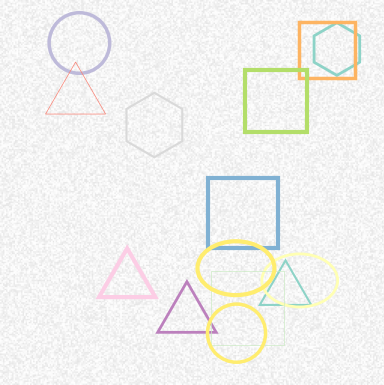[{"shape": "triangle", "thickness": 1.5, "radius": 0.39, "center": [0.742, 0.247]}, {"shape": "hexagon", "thickness": 2, "radius": 0.34, "center": [0.875, 0.873]}, {"shape": "oval", "thickness": 2, "radius": 0.49, "center": [0.779, 0.272]}, {"shape": "circle", "thickness": 2.5, "radius": 0.39, "center": [0.206, 0.888]}, {"shape": "triangle", "thickness": 0.5, "radius": 0.45, "center": [0.196, 0.749]}, {"shape": "square", "thickness": 3, "radius": 0.46, "center": [0.632, 0.447]}, {"shape": "square", "thickness": 2.5, "radius": 0.37, "center": [0.849, 0.87]}, {"shape": "square", "thickness": 3, "radius": 0.4, "center": [0.718, 0.737]}, {"shape": "triangle", "thickness": 3, "radius": 0.42, "center": [0.33, 0.271]}, {"shape": "hexagon", "thickness": 1.5, "radius": 0.42, "center": [0.401, 0.675]}, {"shape": "triangle", "thickness": 2, "radius": 0.44, "center": [0.486, 0.181]}, {"shape": "square", "thickness": 0.5, "radius": 0.48, "center": [0.643, 0.199]}, {"shape": "oval", "thickness": 3, "radius": 0.5, "center": [0.613, 0.303]}, {"shape": "circle", "thickness": 2.5, "radius": 0.38, "center": [0.614, 0.135]}]